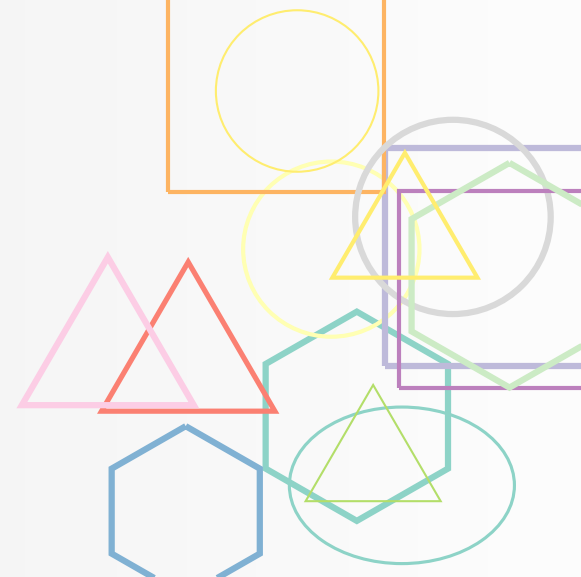[{"shape": "oval", "thickness": 1.5, "radius": 0.97, "center": [0.691, 0.159]}, {"shape": "hexagon", "thickness": 3, "radius": 0.91, "center": [0.614, 0.278]}, {"shape": "circle", "thickness": 2, "radius": 0.76, "center": [0.57, 0.568]}, {"shape": "square", "thickness": 3, "radius": 0.94, "center": [0.85, 0.554]}, {"shape": "triangle", "thickness": 2.5, "radius": 0.86, "center": [0.324, 0.373]}, {"shape": "hexagon", "thickness": 3, "radius": 0.74, "center": [0.32, 0.114]}, {"shape": "square", "thickness": 2, "radius": 0.93, "center": [0.475, 0.853]}, {"shape": "triangle", "thickness": 1, "radius": 0.67, "center": [0.642, 0.198]}, {"shape": "triangle", "thickness": 3, "radius": 0.85, "center": [0.186, 0.383]}, {"shape": "circle", "thickness": 3, "radius": 0.84, "center": [0.779, 0.624]}, {"shape": "square", "thickness": 2, "radius": 0.85, "center": [0.856, 0.498]}, {"shape": "hexagon", "thickness": 3, "radius": 0.97, "center": [0.877, 0.523]}, {"shape": "circle", "thickness": 1, "radius": 0.7, "center": [0.511, 0.842]}, {"shape": "triangle", "thickness": 2, "radius": 0.72, "center": [0.697, 0.59]}]